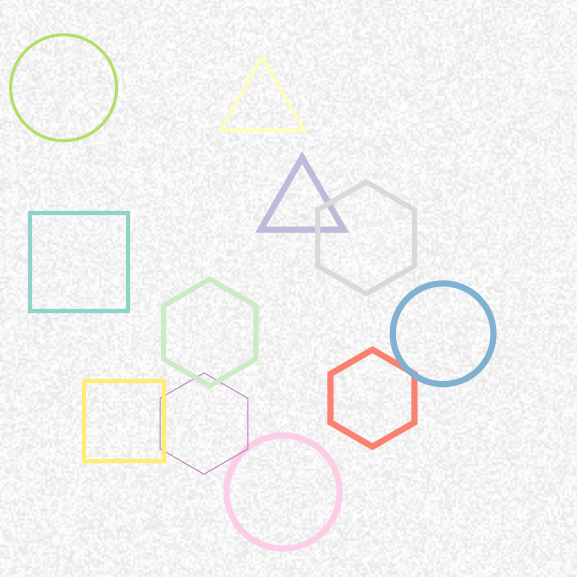[{"shape": "square", "thickness": 2, "radius": 0.42, "center": [0.136, 0.546]}, {"shape": "triangle", "thickness": 1.5, "radius": 0.42, "center": [0.454, 0.816]}, {"shape": "triangle", "thickness": 3, "radius": 0.42, "center": [0.523, 0.643]}, {"shape": "hexagon", "thickness": 3, "radius": 0.42, "center": [0.645, 0.31]}, {"shape": "circle", "thickness": 3, "radius": 0.44, "center": [0.767, 0.421]}, {"shape": "circle", "thickness": 1.5, "radius": 0.46, "center": [0.11, 0.847]}, {"shape": "circle", "thickness": 3, "radius": 0.49, "center": [0.49, 0.147]}, {"shape": "hexagon", "thickness": 2.5, "radius": 0.48, "center": [0.634, 0.587]}, {"shape": "hexagon", "thickness": 0.5, "radius": 0.44, "center": [0.353, 0.266]}, {"shape": "hexagon", "thickness": 2.5, "radius": 0.46, "center": [0.363, 0.423]}, {"shape": "square", "thickness": 2, "radius": 0.35, "center": [0.215, 0.27]}]